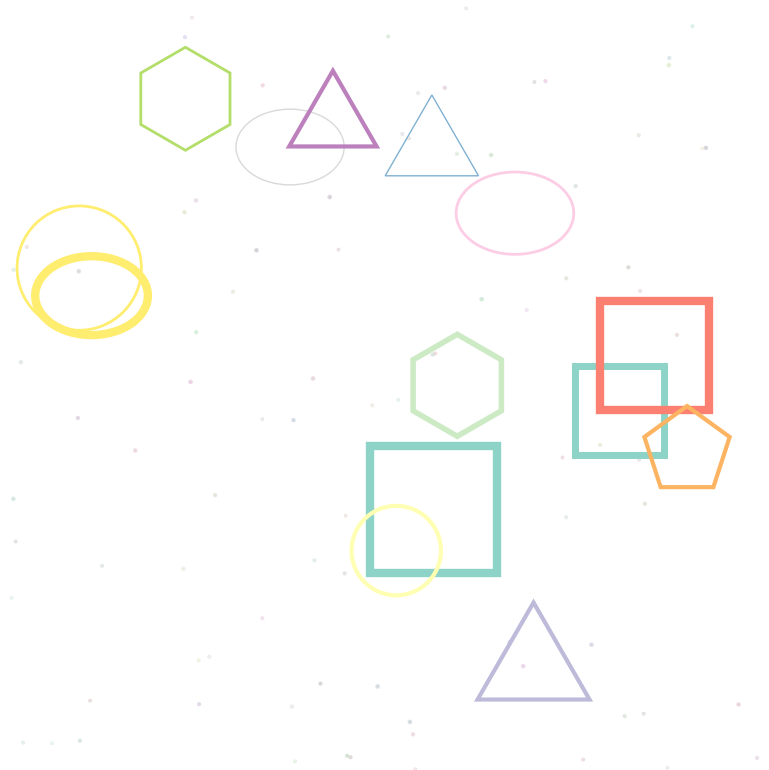[{"shape": "square", "thickness": 2.5, "radius": 0.29, "center": [0.804, 0.467]}, {"shape": "square", "thickness": 3, "radius": 0.41, "center": [0.563, 0.338]}, {"shape": "circle", "thickness": 1.5, "radius": 0.29, "center": [0.515, 0.285]}, {"shape": "triangle", "thickness": 1.5, "radius": 0.42, "center": [0.693, 0.134]}, {"shape": "square", "thickness": 3, "radius": 0.35, "center": [0.85, 0.539]}, {"shape": "triangle", "thickness": 0.5, "radius": 0.35, "center": [0.561, 0.807]}, {"shape": "pentagon", "thickness": 1.5, "radius": 0.29, "center": [0.892, 0.414]}, {"shape": "hexagon", "thickness": 1, "radius": 0.33, "center": [0.241, 0.872]}, {"shape": "oval", "thickness": 1, "radius": 0.38, "center": [0.669, 0.723]}, {"shape": "oval", "thickness": 0.5, "radius": 0.35, "center": [0.377, 0.809]}, {"shape": "triangle", "thickness": 1.5, "radius": 0.33, "center": [0.432, 0.843]}, {"shape": "hexagon", "thickness": 2, "radius": 0.33, "center": [0.594, 0.5]}, {"shape": "circle", "thickness": 1, "radius": 0.4, "center": [0.103, 0.652]}, {"shape": "oval", "thickness": 3, "radius": 0.37, "center": [0.119, 0.616]}]